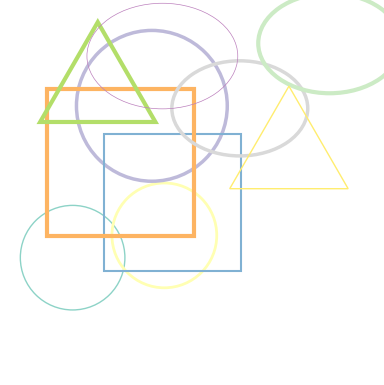[{"shape": "circle", "thickness": 1, "radius": 0.68, "center": [0.189, 0.331]}, {"shape": "circle", "thickness": 2, "radius": 0.68, "center": [0.427, 0.389]}, {"shape": "circle", "thickness": 2.5, "radius": 0.98, "center": [0.394, 0.725]}, {"shape": "square", "thickness": 1.5, "radius": 0.89, "center": [0.448, 0.474]}, {"shape": "square", "thickness": 3, "radius": 0.95, "center": [0.312, 0.579]}, {"shape": "triangle", "thickness": 3, "radius": 0.86, "center": [0.254, 0.77]}, {"shape": "oval", "thickness": 2.5, "radius": 0.88, "center": [0.623, 0.719]}, {"shape": "oval", "thickness": 0.5, "radius": 0.98, "center": [0.422, 0.854]}, {"shape": "oval", "thickness": 3, "radius": 0.93, "center": [0.856, 0.888]}, {"shape": "triangle", "thickness": 1, "radius": 0.89, "center": [0.75, 0.599]}]